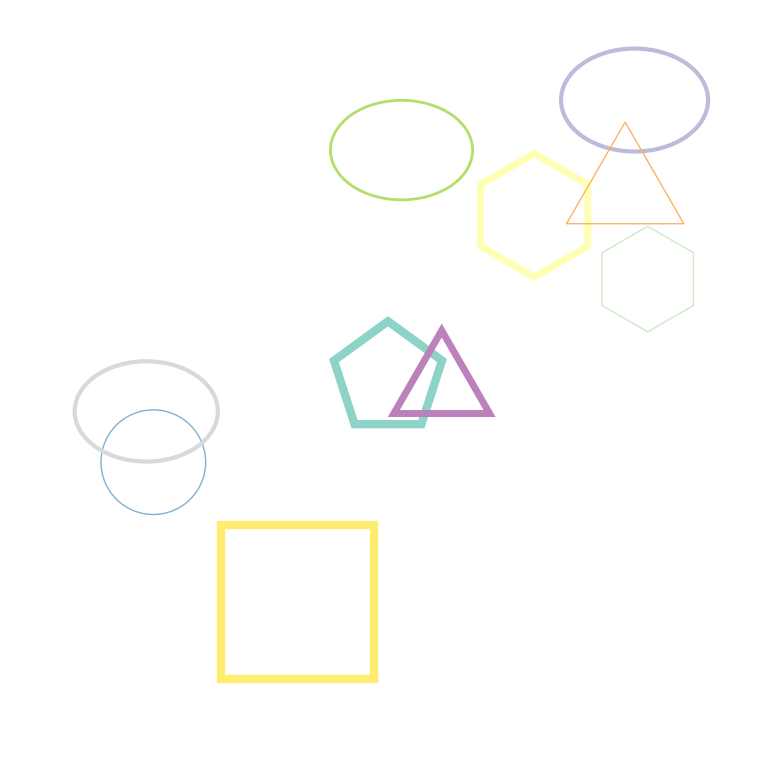[{"shape": "pentagon", "thickness": 3, "radius": 0.37, "center": [0.504, 0.509]}, {"shape": "hexagon", "thickness": 2.5, "radius": 0.4, "center": [0.694, 0.72]}, {"shape": "oval", "thickness": 1.5, "radius": 0.48, "center": [0.824, 0.87]}, {"shape": "circle", "thickness": 0.5, "radius": 0.34, "center": [0.199, 0.4]}, {"shape": "triangle", "thickness": 0.5, "radius": 0.44, "center": [0.812, 0.753]}, {"shape": "oval", "thickness": 1, "radius": 0.46, "center": [0.521, 0.805]}, {"shape": "oval", "thickness": 1.5, "radius": 0.47, "center": [0.19, 0.466]}, {"shape": "triangle", "thickness": 2.5, "radius": 0.36, "center": [0.574, 0.499]}, {"shape": "hexagon", "thickness": 0.5, "radius": 0.34, "center": [0.841, 0.638]}, {"shape": "square", "thickness": 3, "radius": 0.5, "center": [0.386, 0.218]}]